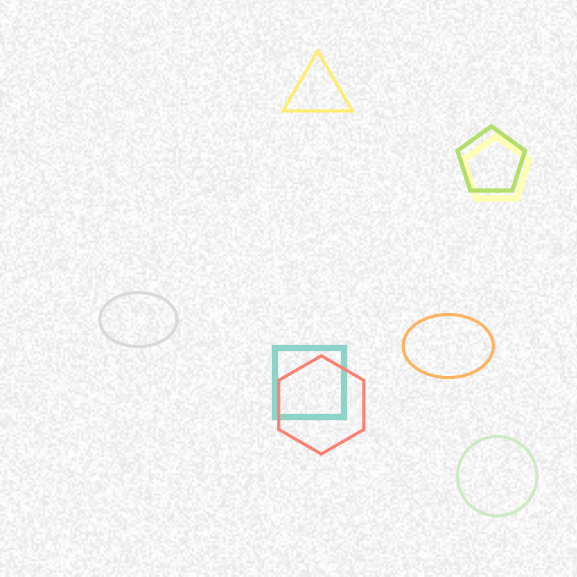[{"shape": "square", "thickness": 3, "radius": 0.3, "center": [0.535, 0.337]}, {"shape": "pentagon", "thickness": 3, "radius": 0.3, "center": [0.859, 0.704]}, {"shape": "hexagon", "thickness": 1.5, "radius": 0.43, "center": [0.556, 0.298]}, {"shape": "oval", "thickness": 1.5, "radius": 0.39, "center": [0.776, 0.4]}, {"shape": "pentagon", "thickness": 2, "radius": 0.31, "center": [0.851, 0.719]}, {"shape": "oval", "thickness": 1.5, "radius": 0.33, "center": [0.24, 0.446]}, {"shape": "circle", "thickness": 1.5, "radius": 0.34, "center": [0.861, 0.175]}, {"shape": "triangle", "thickness": 1.5, "radius": 0.35, "center": [0.55, 0.842]}]